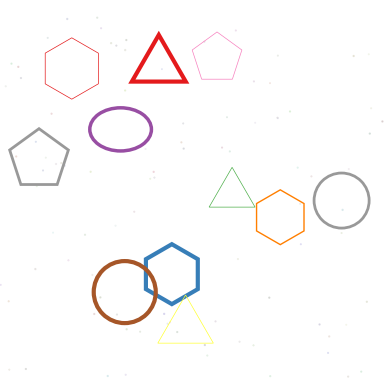[{"shape": "triangle", "thickness": 3, "radius": 0.4, "center": [0.412, 0.828]}, {"shape": "hexagon", "thickness": 0.5, "radius": 0.4, "center": [0.186, 0.822]}, {"shape": "hexagon", "thickness": 3, "radius": 0.39, "center": [0.446, 0.288]}, {"shape": "triangle", "thickness": 0.5, "radius": 0.34, "center": [0.603, 0.496]}, {"shape": "oval", "thickness": 2.5, "radius": 0.4, "center": [0.313, 0.664]}, {"shape": "hexagon", "thickness": 1, "radius": 0.36, "center": [0.728, 0.436]}, {"shape": "triangle", "thickness": 0.5, "radius": 0.42, "center": [0.482, 0.15]}, {"shape": "circle", "thickness": 3, "radius": 0.4, "center": [0.324, 0.241]}, {"shape": "pentagon", "thickness": 0.5, "radius": 0.34, "center": [0.564, 0.849]}, {"shape": "pentagon", "thickness": 2, "radius": 0.4, "center": [0.101, 0.586]}, {"shape": "circle", "thickness": 2, "radius": 0.36, "center": [0.887, 0.479]}]